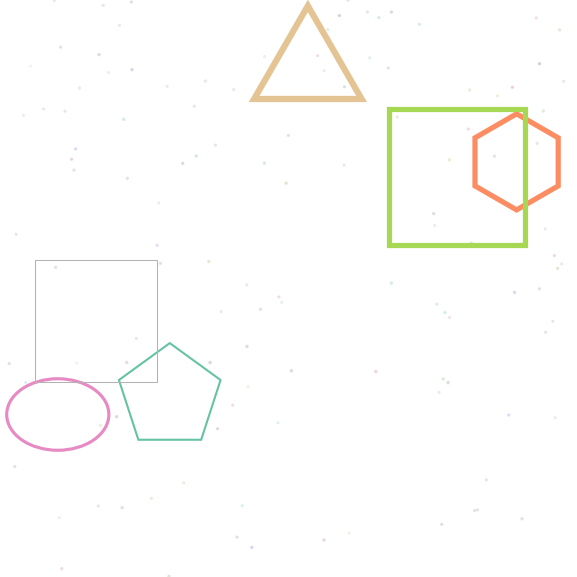[{"shape": "pentagon", "thickness": 1, "radius": 0.46, "center": [0.294, 0.312]}, {"shape": "hexagon", "thickness": 2.5, "radius": 0.42, "center": [0.895, 0.719]}, {"shape": "oval", "thickness": 1.5, "radius": 0.44, "center": [0.1, 0.281]}, {"shape": "square", "thickness": 2.5, "radius": 0.59, "center": [0.792, 0.693]}, {"shape": "triangle", "thickness": 3, "radius": 0.54, "center": [0.533, 0.881]}, {"shape": "square", "thickness": 0.5, "radius": 0.53, "center": [0.166, 0.444]}]